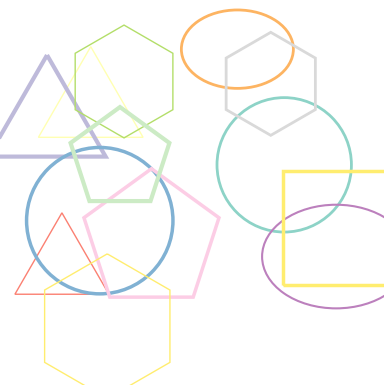[{"shape": "circle", "thickness": 2, "radius": 0.87, "center": [0.738, 0.572]}, {"shape": "triangle", "thickness": 1, "radius": 0.78, "center": [0.236, 0.722]}, {"shape": "triangle", "thickness": 3, "radius": 0.88, "center": [0.122, 0.681]}, {"shape": "triangle", "thickness": 1, "radius": 0.7, "center": [0.161, 0.306]}, {"shape": "circle", "thickness": 2.5, "radius": 0.95, "center": [0.259, 0.427]}, {"shape": "oval", "thickness": 2, "radius": 0.73, "center": [0.617, 0.872]}, {"shape": "hexagon", "thickness": 1, "radius": 0.73, "center": [0.322, 0.788]}, {"shape": "pentagon", "thickness": 2.5, "radius": 0.92, "center": [0.393, 0.377]}, {"shape": "hexagon", "thickness": 2, "radius": 0.67, "center": [0.703, 0.782]}, {"shape": "oval", "thickness": 1.5, "radius": 0.96, "center": [0.873, 0.334]}, {"shape": "pentagon", "thickness": 3, "radius": 0.67, "center": [0.312, 0.587]}, {"shape": "hexagon", "thickness": 1, "radius": 0.94, "center": [0.279, 0.153]}, {"shape": "square", "thickness": 2.5, "radius": 0.74, "center": [0.883, 0.407]}]